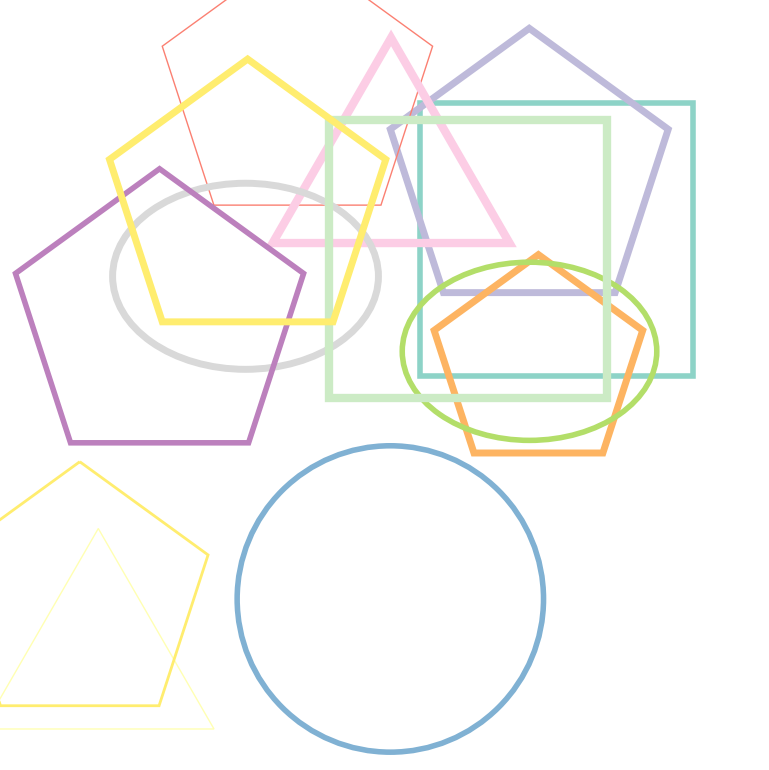[{"shape": "square", "thickness": 2, "radius": 0.89, "center": [0.723, 0.689]}, {"shape": "triangle", "thickness": 0.5, "radius": 0.87, "center": [0.128, 0.14]}, {"shape": "pentagon", "thickness": 2.5, "radius": 0.95, "center": [0.687, 0.773]}, {"shape": "pentagon", "thickness": 0.5, "radius": 0.92, "center": [0.386, 0.883]}, {"shape": "circle", "thickness": 2, "radius": 0.99, "center": [0.507, 0.222]}, {"shape": "pentagon", "thickness": 2.5, "radius": 0.71, "center": [0.699, 0.527]}, {"shape": "oval", "thickness": 2, "radius": 0.83, "center": [0.688, 0.544]}, {"shape": "triangle", "thickness": 3, "radius": 0.89, "center": [0.508, 0.773]}, {"shape": "oval", "thickness": 2.5, "radius": 0.86, "center": [0.319, 0.641]}, {"shape": "pentagon", "thickness": 2, "radius": 0.98, "center": [0.207, 0.584]}, {"shape": "square", "thickness": 3, "radius": 0.9, "center": [0.608, 0.664]}, {"shape": "pentagon", "thickness": 1, "radius": 0.88, "center": [0.104, 0.225]}, {"shape": "pentagon", "thickness": 2.5, "radius": 0.94, "center": [0.322, 0.735]}]